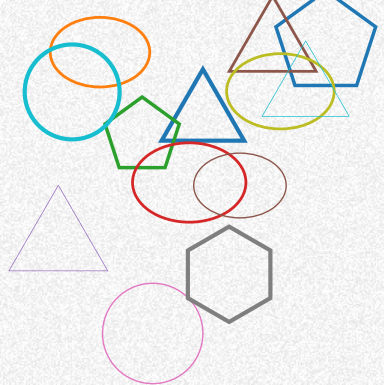[{"shape": "triangle", "thickness": 3, "radius": 0.62, "center": [0.527, 0.696]}, {"shape": "pentagon", "thickness": 2.5, "radius": 0.68, "center": [0.846, 0.888]}, {"shape": "oval", "thickness": 2, "radius": 0.65, "center": [0.26, 0.864]}, {"shape": "pentagon", "thickness": 2.5, "radius": 0.51, "center": [0.369, 0.647]}, {"shape": "oval", "thickness": 2, "radius": 0.74, "center": [0.492, 0.526]}, {"shape": "triangle", "thickness": 0.5, "radius": 0.74, "center": [0.152, 0.371]}, {"shape": "oval", "thickness": 1, "radius": 0.6, "center": [0.623, 0.518]}, {"shape": "triangle", "thickness": 2, "radius": 0.65, "center": [0.708, 0.88]}, {"shape": "circle", "thickness": 1, "radius": 0.65, "center": [0.397, 0.134]}, {"shape": "hexagon", "thickness": 3, "radius": 0.62, "center": [0.595, 0.288]}, {"shape": "oval", "thickness": 2, "radius": 0.7, "center": [0.728, 0.763]}, {"shape": "triangle", "thickness": 0.5, "radius": 0.65, "center": [0.794, 0.763]}, {"shape": "circle", "thickness": 3, "radius": 0.62, "center": [0.187, 0.761]}]